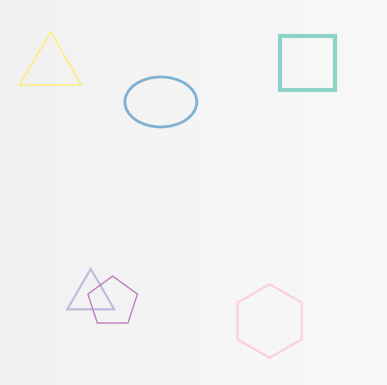[{"shape": "square", "thickness": 3, "radius": 0.35, "center": [0.794, 0.837]}, {"shape": "triangle", "thickness": 1.5, "radius": 0.35, "center": [0.234, 0.232]}, {"shape": "oval", "thickness": 2, "radius": 0.46, "center": [0.415, 0.735]}, {"shape": "hexagon", "thickness": 1.5, "radius": 0.48, "center": [0.696, 0.166]}, {"shape": "pentagon", "thickness": 1, "radius": 0.34, "center": [0.291, 0.215]}, {"shape": "triangle", "thickness": 1, "radius": 0.46, "center": [0.131, 0.825]}]